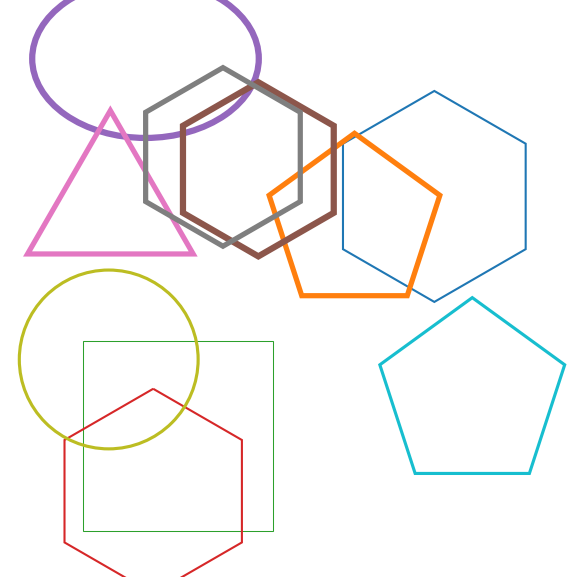[{"shape": "hexagon", "thickness": 1, "radius": 0.91, "center": [0.752, 0.659]}, {"shape": "pentagon", "thickness": 2.5, "radius": 0.78, "center": [0.614, 0.613]}, {"shape": "square", "thickness": 0.5, "radius": 0.82, "center": [0.309, 0.244]}, {"shape": "hexagon", "thickness": 1, "radius": 0.89, "center": [0.265, 0.149]}, {"shape": "oval", "thickness": 3, "radius": 0.98, "center": [0.252, 0.898]}, {"shape": "hexagon", "thickness": 3, "radius": 0.75, "center": [0.447, 0.706]}, {"shape": "triangle", "thickness": 2.5, "radius": 0.83, "center": [0.191, 0.642]}, {"shape": "hexagon", "thickness": 2.5, "radius": 0.77, "center": [0.386, 0.727]}, {"shape": "circle", "thickness": 1.5, "radius": 0.77, "center": [0.188, 0.377]}, {"shape": "pentagon", "thickness": 1.5, "radius": 0.84, "center": [0.818, 0.315]}]